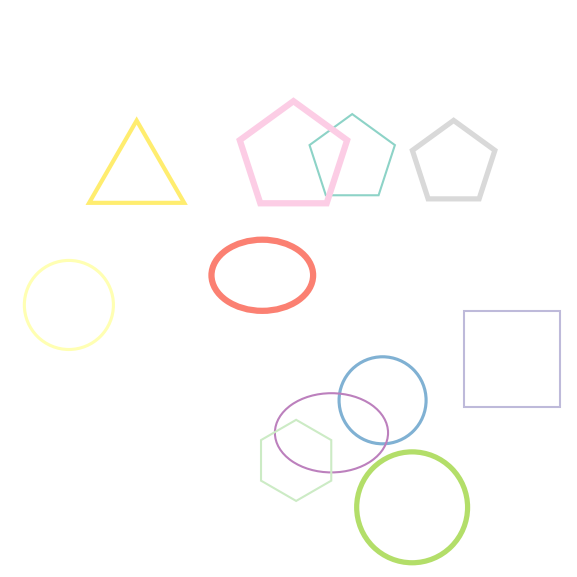[{"shape": "pentagon", "thickness": 1, "radius": 0.39, "center": [0.61, 0.724]}, {"shape": "circle", "thickness": 1.5, "radius": 0.39, "center": [0.119, 0.471]}, {"shape": "square", "thickness": 1, "radius": 0.41, "center": [0.886, 0.377]}, {"shape": "oval", "thickness": 3, "radius": 0.44, "center": [0.454, 0.522]}, {"shape": "circle", "thickness": 1.5, "radius": 0.38, "center": [0.662, 0.306]}, {"shape": "circle", "thickness": 2.5, "radius": 0.48, "center": [0.714, 0.121]}, {"shape": "pentagon", "thickness": 3, "radius": 0.49, "center": [0.508, 0.726]}, {"shape": "pentagon", "thickness": 2.5, "radius": 0.38, "center": [0.786, 0.716]}, {"shape": "oval", "thickness": 1, "radius": 0.49, "center": [0.574, 0.25]}, {"shape": "hexagon", "thickness": 1, "radius": 0.35, "center": [0.513, 0.202]}, {"shape": "triangle", "thickness": 2, "radius": 0.48, "center": [0.237, 0.695]}]